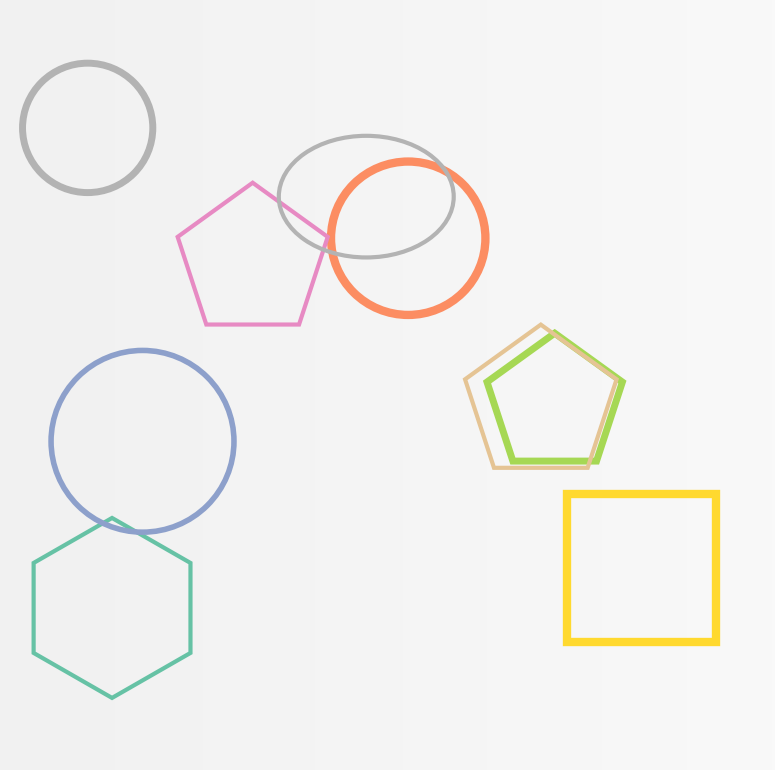[{"shape": "hexagon", "thickness": 1.5, "radius": 0.58, "center": [0.145, 0.21]}, {"shape": "circle", "thickness": 3, "radius": 0.5, "center": [0.527, 0.691]}, {"shape": "circle", "thickness": 2, "radius": 0.59, "center": [0.184, 0.427]}, {"shape": "pentagon", "thickness": 1.5, "radius": 0.51, "center": [0.326, 0.661]}, {"shape": "pentagon", "thickness": 2.5, "radius": 0.46, "center": [0.716, 0.475]}, {"shape": "square", "thickness": 3, "radius": 0.48, "center": [0.827, 0.262]}, {"shape": "pentagon", "thickness": 1.5, "radius": 0.51, "center": [0.698, 0.476]}, {"shape": "oval", "thickness": 1.5, "radius": 0.56, "center": [0.473, 0.745]}, {"shape": "circle", "thickness": 2.5, "radius": 0.42, "center": [0.113, 0.834]}]